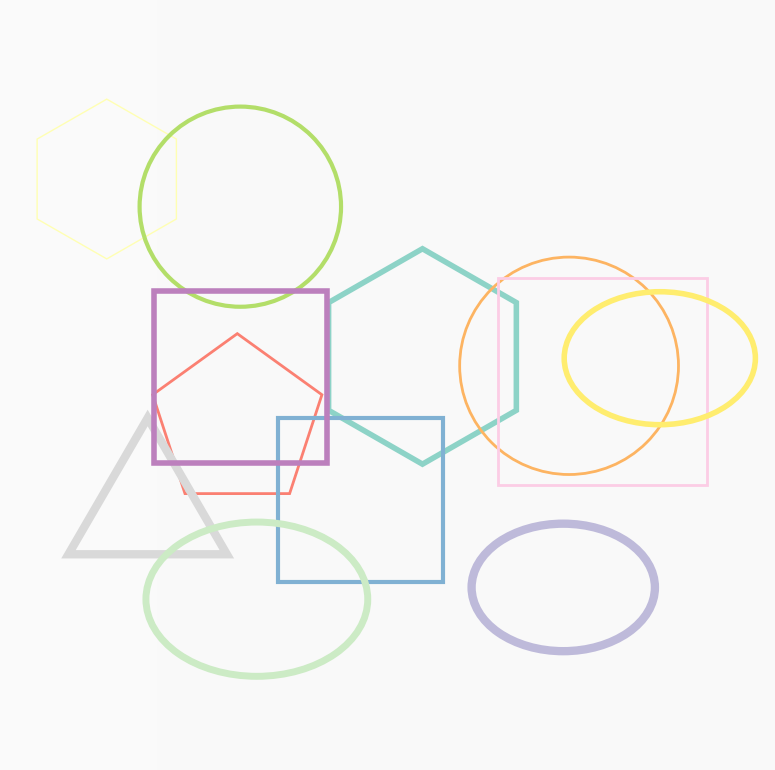[{"shape": "hexagon", "thickness": 2, "radius": 0.7, "center": [0.545, 0.537]}, {"shape": "hexagon", "thickness": 0.5, "radius": 0.52, "center": [0.138, 0.768]}, {"shape": "oval", "thickness": 3, "radius": 0.59, "center": [0.727, 0.237]}, {"shape": "pentagon", "thickness": 1, "radius": 0.57, "center": [0.306, 0.452]}, {"shape": "square", "thickness": 1.5, "radius": 0.53, "center": [0.465, 0.35]}, {"shape": "circle", "thickness": 1, "radius": 0.71, "center": [0.734, 0.525]}, {"shape": "circle", "thickness": 1.5, "radius": 0.65, "center": [0.31, 0.732]}, {"shape": "square", "thickness": 1, "radius": 0.67, "center": [0.778, 0.505]}, {"shape": "triangle", "thickness": 3, "radius": 0.59, "center": [0.191, 0.339]}, {"shape": "square", "thickness": 2, "radius": 0.56, "center": [0.31, 0.51]}, {"shape": "oval", "thickness": 2.5, "radius": 0.72, "center": [0.331, 0.222]}, {"shape": "oval", "thickness": 2, "radius": 0.62, "center": [0.851, 0.535]}]